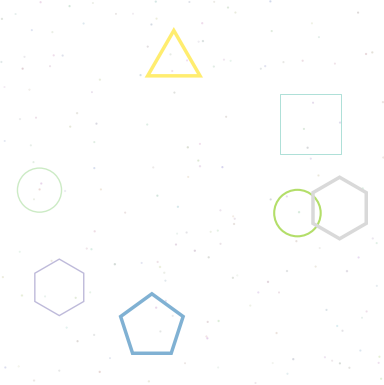[{"shape": "square", "thickness": 0.5, "radius": 0.39, "center": [0.806, 0.677]}, {"shape": "hexagon", "thickness": 1, "radius": 0.37, "center": [0.154, 0.254]}, {"shape": "pentagon", "thickness": 2.5, "radius": 0.43, "center": [0.395, 0.151]}, {"shape": "circle", "thickness": 1.5, "radius": 0.3, "center": [0.773, 0.447]}, {"shape": "hexagon", "thickness": 2.5, "radius": 0.4, "center": [0.882, 0.46]}, {"shape": "circle", "thickness": 1, "radius": 0.29, "center": [0.103, 0.506]}, {"shape": "triangle", "thickness": 2.5, "radius": 0.39, "center": [0.451, 0.842]}]